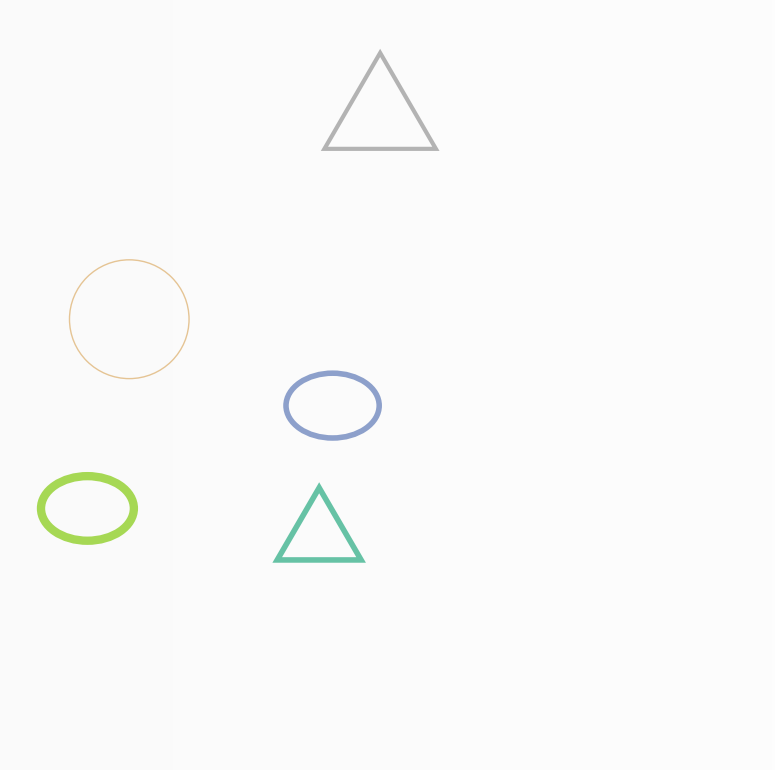[{"shape": "triangle", "thickness": 2, "radius": 0.31, "center": [0.412, 0.304]}, {"shape": "oval", "thickness": 2, "radius": 0.3, "center": [0.429, 0.473]}, {"shape": "oval", "thickness": 3, "radius": 0.3, "center": [0.113, 0.34]}, {"shape": "circle", "thickness": 0.5, "radius": 0.39, "center": [0.167, 0.585]}, {"shape": "triangle", "thickness": 1.5, "radius": 0.42, "center": [0.491, 0.848]}]